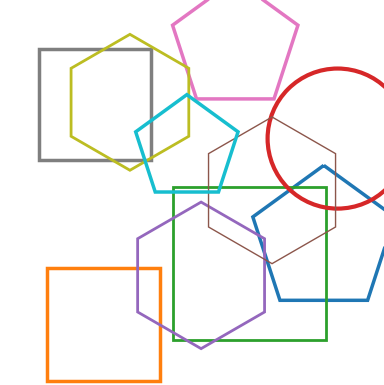[{"shape": "pentagon", "thickness": 2.5, "radius": 0.97, "center": [0.841, 0.377]}, {"shape": "square", "thickness": 2.5, "radius": 0.73, "center": [0.269, 0.157]}, {"shape": "square", "thickness": 2, "radius": 0.99, "center": [0.647, 0.315]}, {"shape": "circle", "thickness": 3, "radius": 0.91, "center": [0.877, 0.64]}, {"shape": "hexagon", "thickness": 2, "radius": 0.95, "center": [0.522, 0.285]}, {"shape": "hexagon", "thickness": 1, "radius": 0.95, "center": [0.707, 0.506]}, {"shape": "pentagon", "thickness": 2.5, "radius": 0.86, "center": [0.611, 0.882]}, {"shape": "square", "thickness": 2.5, "radius": 0.73, "center": [0.248, 0.729]}, {"shape": "hexagon", "thickness": 2, "radius": 0.88, "center": [0.338, 0.734]}, {"shape": "pentagon", "thickness": 2.5, "radius": 0.7, "center": [0.485, 0.614]}]